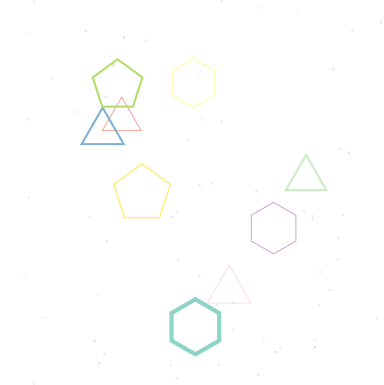[{"shape": "hexagon", "thickness": 3, "radius": 0.36, "center": [0.507, 0.151]}, {"shape": "hexagon", "thickness": 1, "radius": 0.32, "center": [0.503, 0.784]}, {"shape": "triangle", "thickness": 0.5, "radius": 0.29, "center": [0.316, 0.69]}, {"shape": "triangle", "thickness": 1.5, "radius": 0.32, "center": [0.267, 0.657]}, {"shape": "pentagon", "thickness": 1.5, "radius": 0.34, "center": [0.305, 0.778]}, {"shape": "triangle", "thickness": 0.5, "radius": 0.33, "center": [0.595, 0.246]}, {"shape": "hexagon", "thickness": 0.5, "radius": 0.34, "center": [0.711, 0.407]}, {"shape": "triangle", "thickness": 1.5, "radius": 0.31, "center": [0.795, 0.536]}, {"shape": "pentagon", "thickness": 1, "radius": 0.39, "center": [0.369, 0.497]}]